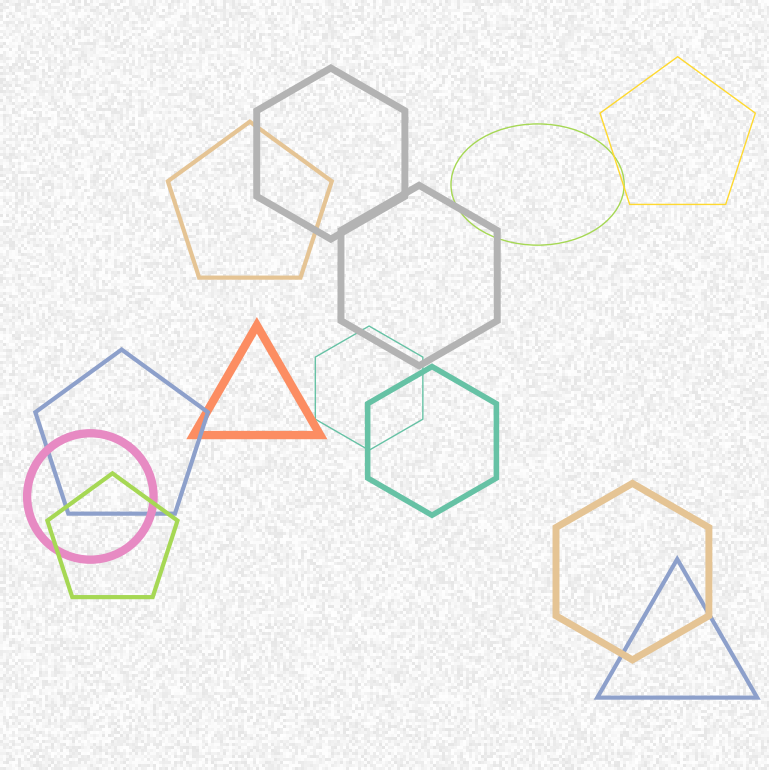[{"shape": "hexagon", "thickness": 2, "radius": 0.48, "center": [0.561, 0.427]}, {"shape": "hexagon", "thickness": 0.5, "radius": 0.4, "center": [0.479, 0.496]}, {"shape": "triangle", "thickness": 3, "radius": 0.47, "center": [0.334, 0.482]}, {"shape": "triangle", "thickness": 1.5, "radius": 0.6, "center": [0.88, 0.154]}, {"shape": "pentagon", "thickness": 1.5, "radius": 0.59, "center": [0.158, 0.428]}, {"shape": "circle", "thickness": 3, "radius": 0.41, "center": [0.117, 0.355]}, {"shape": "oval", "thickness": 0.5, "radius": 0.56, "center": [0.698, 0.76]}, {"shape": "pentagon", "thickness": 1.5, "radius": 0.44, "center": [0.146, 0.296]}, {"shape": "pentagon", "thickness": 0.5, "radius": 0.53, "center": [0.88, 0.82]}, {"shape": "pentagon", "thickness": 1.5, "radius": 0.56, "center": [0.324, 0.73]}, {"shape": "hexagon", "thickness": 2.5, "radius": 0.57, "center": [0.821, 0.258]}, {"shape": "hexagon", "thickness": 2.5, "radius": 0.56, "center": [0.43, 0.801]}, {"shape": "hexagon", "thickness": 2.5, "radius": 0.59, "center": [0.544, 0.642]}]